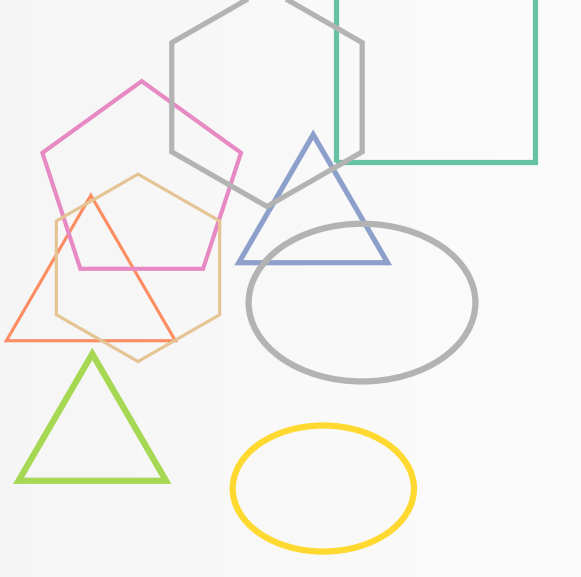[{"shape": "square", "thickness": 2.5, "radius": 0.85, "center": [0.749, 0.889]}, {"shape": "triangle", "thickness": 1.5, "radius": 0.84, "center": [0.156, 0.493]}, {"shape": "triangle", "thickness": 2.5, "radius": 0.74, "center": [0.539, 0.618]}, {"shape": "pentagon", "thickness": 2, "radius": 0.9, "center": [0.244, 0.679]}, {"shape": "triangle", "thickness": 3, "radius": 0.73, "center": [0.159, 0.24]}, {"shape": "oval", "thickness": 3, "radius": 0.78, "center": [0.556, 0.153]}, {"shape": "hexagon", "thickness": 1.5, "radius": 0.81, "center": [0.237, 0.535]}, {"shape": "hexagon", "thickness": 2.5, "radius": 0.95, "center": [0.459, 0.831]}, {"shape": "oval", "thickness": 3, "radius": 0.98, "center": [0.623, 0.475]}]